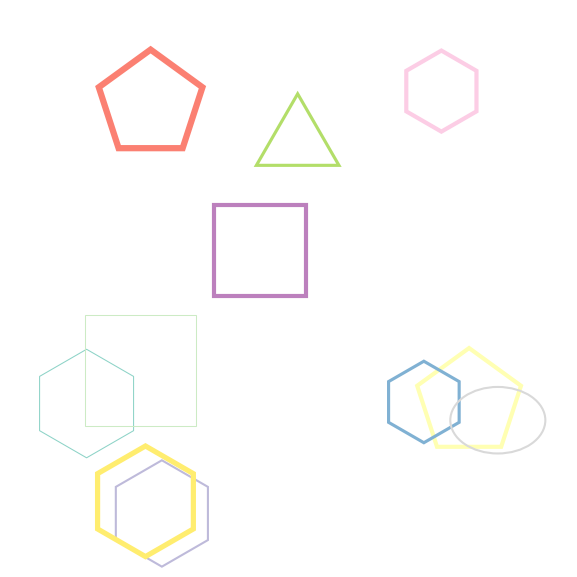[{"shape": "hexagon", "thickness": 0.5, "radius": 0.47, "center": [0.15, 0.3]}, {"shape": "pentagon", "thickness": 2, "radius": 0.47, "center": [0.812, 0.302]}, {"shape": "hexagon", "thickness": 1, "radius": 0.46, "center": [0.28, 0.11]}, {"shape": "pentagon", "thickness": 3, "radius": 0.47, "center": [0.261, 0.819]}, {"shape": "hexagon", "thickness": 1.5, "radius": 0.35, "center": [0.734, 0.303]}, {"shape": "triangle", "thickness": 1.5, "radius": 0.41, "center": [0.515, 0.754]}, {"shape": "hexagon", "thickness": 2, "radius": 0.35, "center": [0.764, 0.841]}, {"shape": "oval", "thickness": 1, "radius": 0.41, "center": [0.862, 0.272]}, {"shape": "square", "thickness": 2, "radius": 0.39, "center": [0.45, 0.565]}, {"shape": "square", "thickness": 0.5, "radius": 0.48, "center": [0.243, 0.358]}, {"shape": "hexagon", "thickness": 2.5, "radius": 0.48, "center": [0.252, 0.131]}]